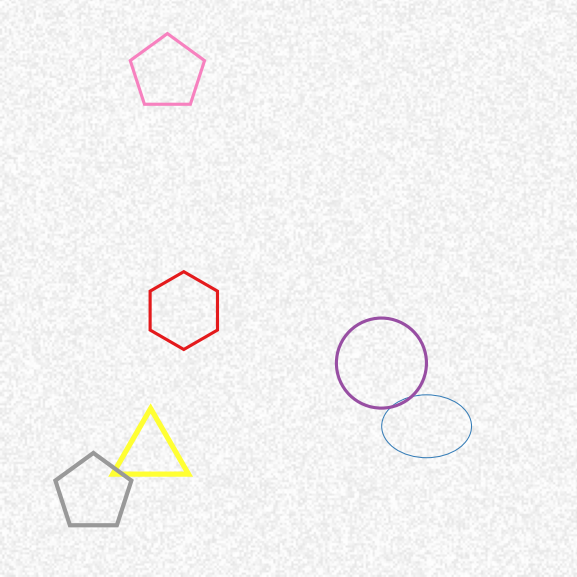[{"shape": "hexagon", "thickness": 1.5, "radius": 0.34, "center": [0.318, 0.461]}, {"shape": "oval", "thickness": 0.5, "radius": 0.39, "center": [0.739, 0.261]}, {"shape": "circle", "thickness": 1.5, "radius": 0.39, "center": [0.66, 0.37]}, {"shape": "triangle", "thickness": 2.5, "radius": 0.38, "center": [0.261, 0.216]}, {"shape": "pentagon", "thickness": 1.5, "radius": 0.34, "center": [0.29, 0.873]}, {"shape": "pentagon", "thickness": 2, "radius": 0.35, "center": [0.162, 0.146]}]